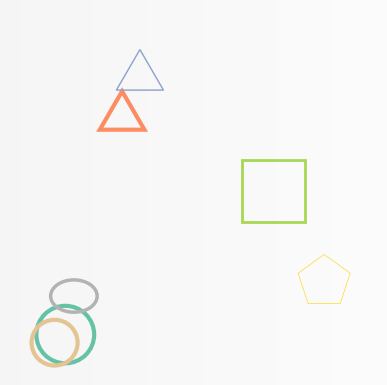[{"shape": "circle", "thickness": 3, "radius": 0.37, "center": [0.168, 0.131]}, {"shape": "triangle", "thickness": 3, "radius": 0.33, "center": [0.315, 0.696]}, {"shape": "triangle", "thickness": 1, "radius": 0.35, "center": [0.361, 0.801]}, {"shape": "square", "thickness": 2, "radius": 0.4, "center": [0.706, 0.504]}, {"shape": "pentagon", "thickness": 0.5, "radius": 0.35, "center": [0.836, 0.269]}, {"shape": "circle", "thickness": 3, "radius": 0.3, "center": [0.141, 0.11]}, {"shape": "oval", "thickness": 2.5, "radius": 0.3, "center": [0.191, 0.231]}]